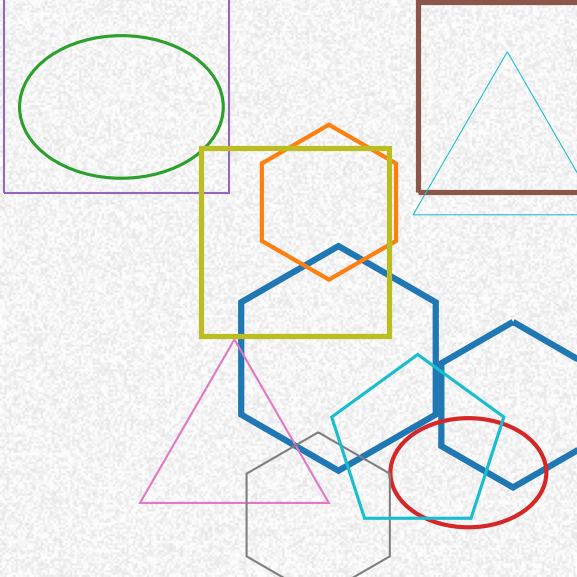[{"shape": "hexagon", "thickness": 3, "radius": 0.97, "center": [0.586, 0.379]}, {"shape": "hexagon", "thickness": 3, "radius": 0.72, "center": [0.888, 0.298]}, {"shape": "hexagon", "thickness": 2, "radius": 0.67, "center": [0.57, 0.649]}, {"shape": "oval", "thickness": 1.5, "radius": 0.88, "center": [0.21, 0.814]}, {"shape": "oval", "thickness": 2, "radius": 0.67, "center": [0.811, 0.181]}, {"shape": "square", "thickness": 1, "radius": 0.98, "center": [0.201, 0.861]}, {"shape": "square", "thickness": 2.5, "radius": 0.82, "center": [0.889, 0.831]}, {"shape": "triangle", "thickness": 1, "radius": 0.94, "center": [0.406, 0.223]}, {"shape": "hexagon", "thickness": 1, "radius": 0.72, "center": [0.551, 0.107]}, {"shape": "square", "thickness": 2.5, "radius": 0.81, "center": [0.511, 0.581]}, {"shape": "pentagon", "thickness": 1.5, "radius": 0.78, "center": [0.723, 0.229]}, {"shape": "triangle", "thickness": 0.5, "radius": 0.94, "center": [0.878, 0.721]}]